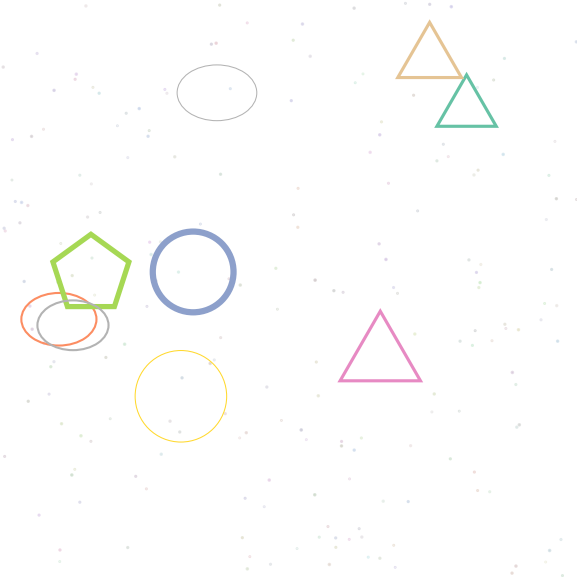[{"shape": "triangle", "thickness": 1.5, "radius": 0.3, "center": [0.808, 0.81]}, {"shape": "oval", "thickness": 1, "radius": 0.33, "center": [0.102, 0.446]}, {"shape": "circle", "thickness": 3, "radius": 0.35, "center": [0.334, 0.528]}, {"shape": "triangle", "thickness": 1.5, "radius": 0.4, "center": [0.659, 0.38]}, {"shape": "pentagon", "thickness": 2.5, "radius": 0.35, "center": [0.157, 0.524]}, {"shape": "circle", "thickness": 0.5, "radius": 0.4, "center": [0.313, 0.313]}, {"shape": "triangle", "thickness": 1.5, "radius": 0.32, "center": [0.744, 0.897]}, {"shape": "oval", "thickness": 1, "radius": 0.31, "center": [0.126, 0.436]}, {"shape": "oval", "thickness": 0.5, "radius": 0.34, "center": [0.376, 0.838]}]